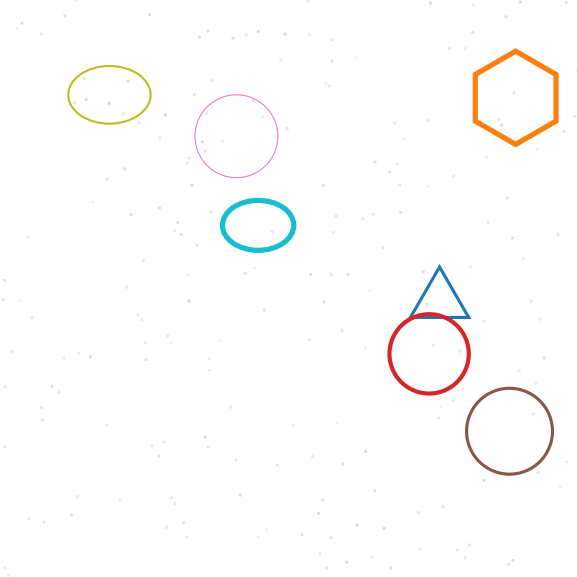[{"shape": "triangle", "thickness": 1.5, "radius": 0.29, "center": [0.761, 0.479]}, {"shape": "hexagon", "thickness": 2.5, "radius": 0.4, "center": [0.893, 0.83]}, {"shape": "circle", "thickness": 2, "radius": 0.34, "center": [0.743, 0.386]}, {"shape": "circle", "thickness": 1.5, "radius": 0.37, "center": [0.882, 0.252]}, {"shape": "circle", "thickness": 0.5, "radius": 0.36, "center": [0.409, 0.763]}, {"shape": "oval", "thickness": 1, "radius": 0.36, "center": [0.189, 0.835]}, {"shape": "oval", "thickness": 2.5, "radius": 0.31, "center": [0.447, 0.609]}]